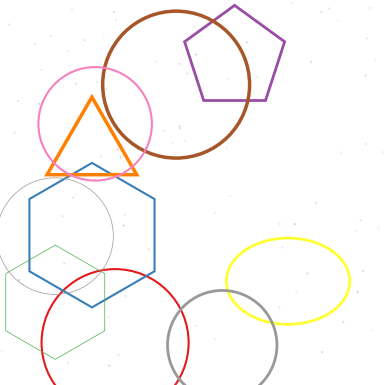[{"shape": "circle", "thickness": 1.5, "radius": 0.95, "center": [0.299, 0.11]}, {"shape": "hexagon", "thickness": 1.5, "radius": 0.94, "center": [0.239, 0.389]}, {"shape": "hexagon", "thickness": 0.5, "radius": 0.74, "center": [0.144, 0.215]}, {"shape": "pentagon", "thickness": 2, "radius": 0.68, "center": [0.609, 0.849]}, {"shape": "triangle", "thickness": 2.5, "radius": 0.67, "center": [0.239, 0.613]}, {"shape": "oval", "thickness": 2, "radius": 0.8, "center": [0.748, 0.27]}, {"shape": "circle", "thickness": 2.5, "radius": 0.95, "center": [0.458, 0.78]}, {"shape": "circle", "thickness": 1.5, "radius": 0.74, "center": [0.247, 0.678]}, {"shape": "circle", "thickness": 0.5, "radius": 0.76, "center": [0.143, 0.387]}, {"shape": "circle", "thickness": 2, "radius": 0.71, "center": [0.577, 0.103]}]